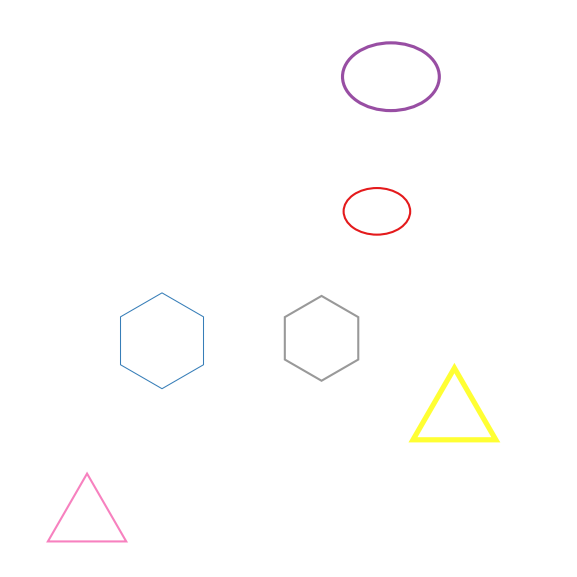[{"shape": "oval", "thickness": 1, "radius": 0.29, "center": [0.653, 0.633]}, {"shape": "hexagon", "thickness": 0.5, "radius": 0.41, "center": [0.281, 0.409]}, {"shape": "oval", "thickness": 1.5, "radius": 0.42, "center": [0.677, 0.866]}, {"shape": "triangle", "thickness": 2.5, "radius": 0.41, "center": [0.787, 0.279]}, {"shape": "triangle", "thickness": 1, "radius": 0.39, "center": [0.151, 0.101]}, {"shape": "hexagon", "thickness": 1, "radius": 0.37, "center": [0.557, 0.413]}]